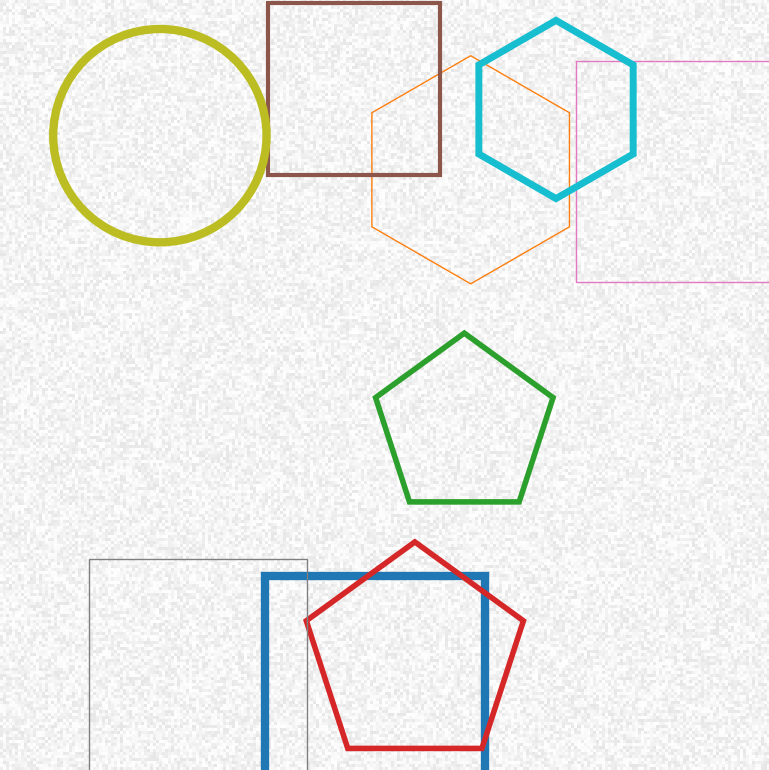[{"shape": "square", "thickness": 3, "radius": 0.72, "center": [0.487, 0.11]}, {"shape": "hexagon", "thickness": 0.5, "radius": 0.74, "center": [0.611, 0.779]}, {"shape": "pentagon", "thickness": 2, "radius": 0.61, "center": [0.603, 0.446]}, {"shape": "pentagon", "thickness": 2, "radius": 0.74, "center": [0.539, 0.148]}, {"shape": "square", "thickness": 1.5, "radius": 0.56, "center": [0.46, 0.885]}, {"shape": "square", "thickness": 0.5, "radius": 0.72, "center": [0.892, 0.778]}, {"shape": "square", "thickness": 0.5, "radius": 0.71, "center": [0.257, 0.132]}, {"shape": "circle", "thickness": 3, "radius": 0.69, "center": [0.208, 0.824]}, {"shape": "hexagon", "thickness": 2.5, "radius": 0.58, "center": [0.722, 0.858]}]